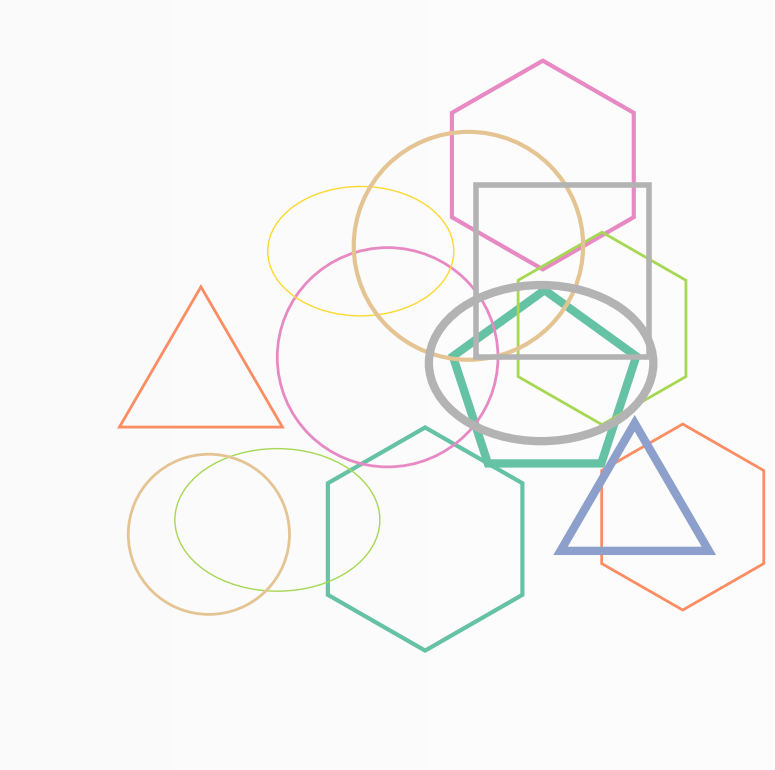[{"shape": "hexagon", "thickness": 1.5, "radius": 0.72, "center": [0.549, 0.3]}, {"shape": "pentagon", "thickness": 3, "radius": 0.62, "center": [0.703, 0.499]}, {"shape": "triangle", "thickness": 1, "radius": 0.61, "center": [0.259, 0.506]}, {"shape": "hexagon", "thickness": 1, "radius": 0.6, "center": [0.881, 0.329]}, {"shape": "triangle", "thickness": 3, "radius": 0.55, "center": [0.819, 0.34]}, {"shape": "hexagon", "thickness": 1.5, "radius": 0.68, "center": [0.7, 0.786]}, {"shape": "circle", "thickness": 1, "radius": 0.71, "center": [0.5, 0.536]}, {"shape": "hexagon", "thickness": 1, "radius": 0.63, "center": [0.777, 0.573]}, {"shape": "oval", "thickness": 0.5, "radius": 0.66, "center": [0.358, 0.325]}, {"shape": "oval", "thickness": 0.5, "radius": 0.6, "center": [0.465, 0.674]}, {"shape": "circle", "thickness": 1.5, "radius": 0.74, "center": [0.604, 0.681]}, {"shape": "circle", "thickness": 1, "radius": 0.52, "center": [0.27, 0.306]}, {"shape": "oval", "thickness": 3, "radius": 0.72, "center": [0.698, 0.528]}, {"shape": "square", "thickness": 2, "radius": 0.56, "center": [0.726, 0.648]}]